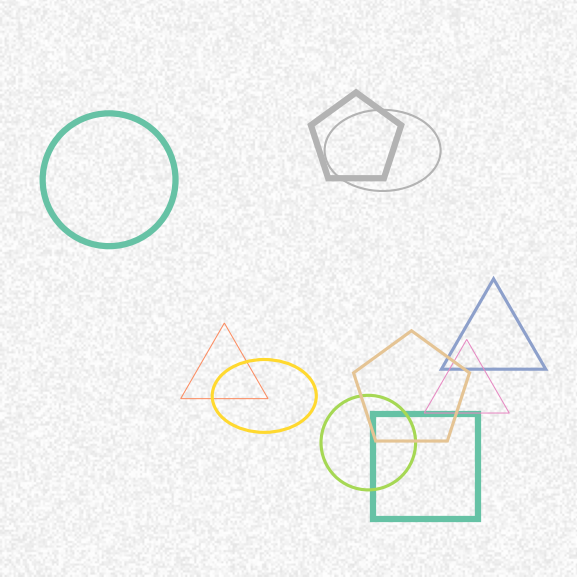[{"shape": "square", "thickness": 3, "radius": 0.45, "center": [0.737, 0.191]}, {"shape": "circle", "thickness": 3, "radius": 0.58, "center": [0.189, 0.688]}, {"shape": "triangle", "thickness": 0.5, "radius": 0.44, "center": [0.388, 0.352]}, {"shape": "triangle", "thickness": 1.5, "radius": 0.52, "center": [0.855, 0.412]}, {"shape": "triangle", "thickness": 0.5, "radius": 0.42, "center": [0.808, 0.326]}, {"shape": "circle", "thickness": 1.5, "radius": 0.41, "center": [0.638, 0.233]}, {"shape": "oval", "thickness": 1.5, "radius": 0.45, "center": [0.458, 0.314]}, {"shape": "pentagon", "thickness": 1.5, "radius": 0.53, "center": [0.713, 0.321]}, {"shape": "oval", "thickness": 1, "radius": 0.5, "center": [0.663, 0.739]}, {"shape": "pentagon", "thickness": 3, "radius": 0.41, "center": [0.617, 0.757]}]